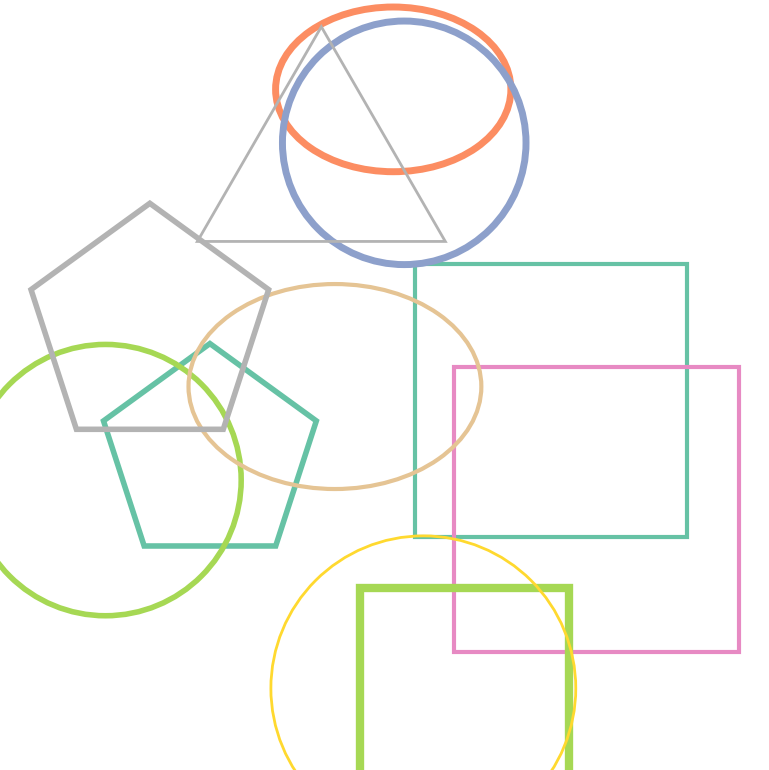[{"shape": "pentagon", "thickness": 2, "radius": 0.73, "center": [0.273, 0.408]}, {"shape": "square", "thickness": 1.5, "radius": 0.88, "center": [0.715, 0.48]}, {"shape": "oval", "thickness": 2.5, "radius": 0.76, "center": [0.511, 0.884]}, {"shape": "circle", "thickness": 2.5, "radius": 0.79, "center": [0.525, 0.815]}, {"shape": "square", "thickness": 1.5, "radius": 0.93, "center": [0.775, 0.338]}, {"shape": "square", "thickness": 3, "radius": 0.68, "center": [0.604, 0.1]}, {"shape": "circle", "thickness": 2, "radius": 0.88, "center": [0.137, 0.377]}, {"shape": "circle", "thickness": 1, "radius": 0.99, "center": [0.55, 0.106]}, {"shape": "oval", "thickness": 1.5, "radius": 0.95, "center": [0.435, 0.498]}, {"shape": "triangle", "thickness": 1, "radius": 0.93, "center": [0.417, 0.779]}, {"shape": "pentagon", "thickness": 2, "radius": 0.81, "center": [0.195, 0.574]}]